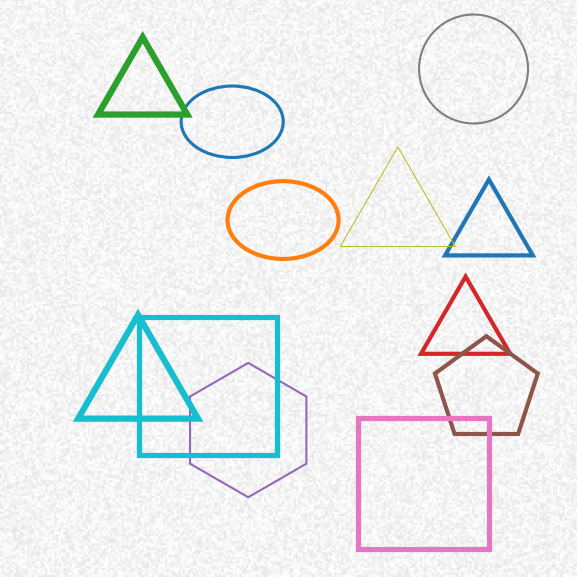[{"shape": "oval", "thickness": 1.5, "radius": 0.44, "center": [0.402, 0.788]}, {"shape": "triangle", "thickness": 2, "radius": 0.44, "center": [0.847, 0.601]}, {"shape": "oval", "thickness": 2, "radius": 0.48, "center": [0.49, 0.618]}, {"shape": "triangle", "thickness": 3, "radius": 0.45, "center": [0.247, 0.845]}, {"shape": "triangle", "thickness": 2, "radius": 0.45, "center": [0.806, 0.431]}, {"shape": "hexagon", "thickness": 1, "radius": 0.58, "center": [0.43, 0.254]}, {"shape": "pentagon", "thickness": 2, "radius": 0.47, "center": [0.842, 0.323]}, {"shape": "square", "thickness": 2.5, "radius": 0.57, "center": [0.733, 0.162]}, {"shape": "circle", "thickness": 1, "radius": 0.47, "center": [0.82, 0.88]}, {"shape": "triangle", "thickness": 0.5, "radius": 0.57, "center": [0.689, 0.63]}, {"shape": "square", "thickness": 2.5, "radius": 0.6, "center": [0.36, 0.331]}, {"shape": "triangle", "thickness": 3, "radius": 0.6, "center": [0.239, 0.334]}]